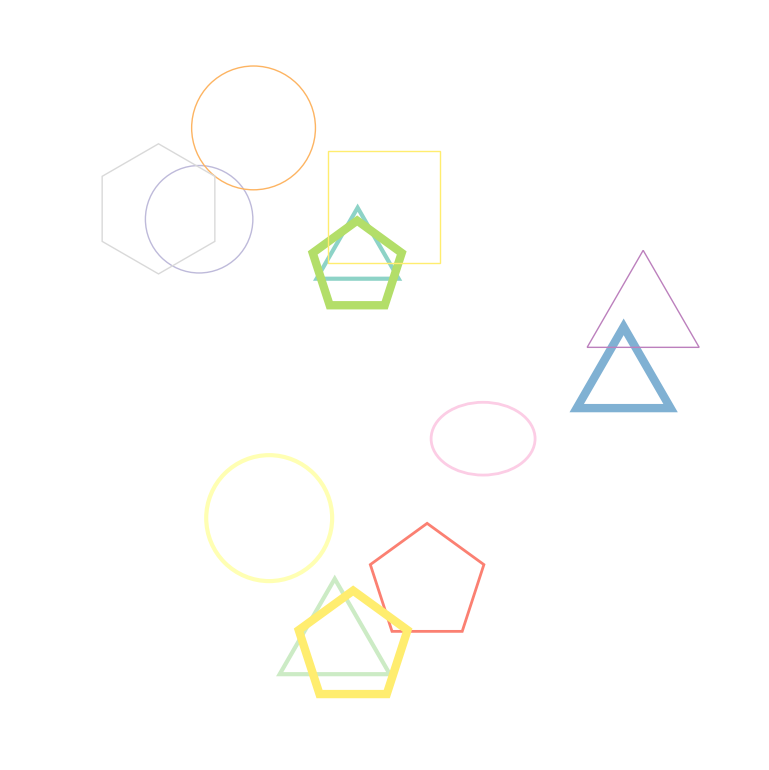[{"shape": "triangle", "thickness": 1.5, "radius": 0.31, "center": [0.464, 0.669]}, {"shape": "circle", "thickness": 1.5, "radius": 0.41, "center": [0.35, 0.327]}, {"shape": "circle", "thickness": 0.5, "radius": 0.35, "center": [0.259, 0.715]}, {"shape": "pentagon", "thickness": 1, "radius": 0.39, "center": [0.555, 0.243]}, {"shape": "triangle", "thickness": 3, "radius": 0.35, "center": [0.81, 0.505]}, {"shape": "circle", "thickness": 0.5, "radius": 0.4, "center": [0.329, 0.834]}, {"shape": "pentagon", "thickness": 3, "radius": 0.3, "center": [0.464, 0.653]}, {"shape": "oval", "thickness": 1, "radius": 0.34, "center": [0.627, 0.43]}, {"shape": "hexagon", "thickness": 0.5, "radius": 0.42, "center": [0.206, 0.729]}, {"shape": "triangle", "thickness": 0.5, "radius": 0.42, "center": [0.835, 0.591]}, {"shape": "triangle", "thickness": 1.5, "radius": 0.41, "center": [0.435, 0.166]}, {"shape": "pentagon", "thickness": 3, "radius": 0.37, "center": [0.459, 0.159]}, {"shape": "square", "thickness": 0.5, "radius": 0.36, "center": [0.498, 0.731]}]